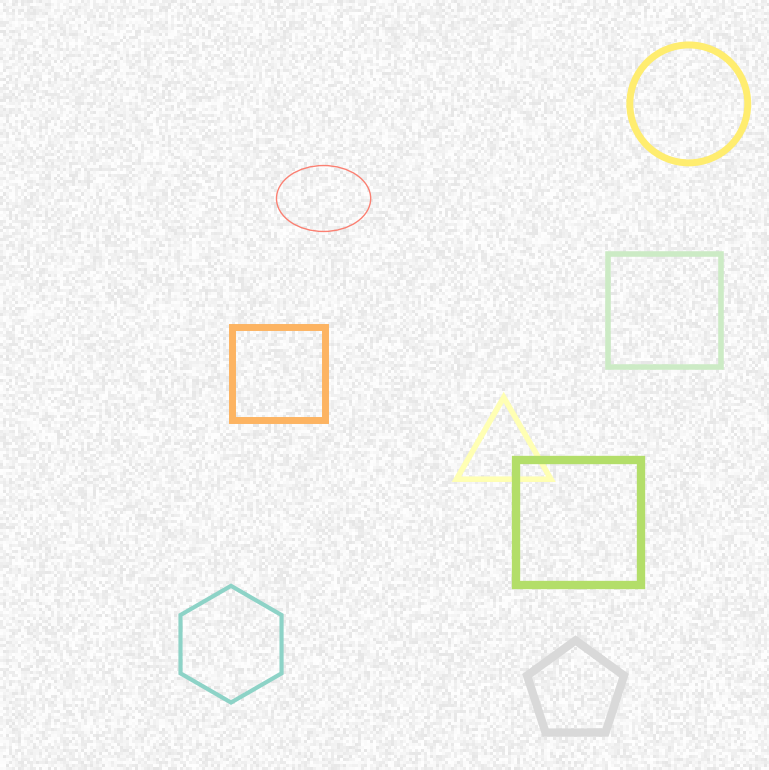[{"shape": "hexagon", "thickness": 1.5, "radius": 0.38, "center": [0.3, 0.163]}, {"shape": "triangle", "thickness": 2, "radius": 0.35, "center": [0.654, 0.413]}, {"shape": "oval", "thickness": 0.5, "radius": 0.31, "center": [0.42, 0.742]}, {"shape": "square", "thickness": 2.5, "radius": 0.3, "center": [0.362, 0.515]}, {"shape": "square", "thickness": 3, "radius": 0.4, "center": [0.751, 0.321]}, {"shape": "pentagon", "thickness": 3, "radius": 0.33, "center": [0.747, 0.102]}, {"shape": "square", "thickness": 2, "radius": 0.37, "center": [0.863, 0.597]}, {"shape": "circle", "thickness": 2.5, "radius": 0.38, "center": [0.895, 0.865]}]